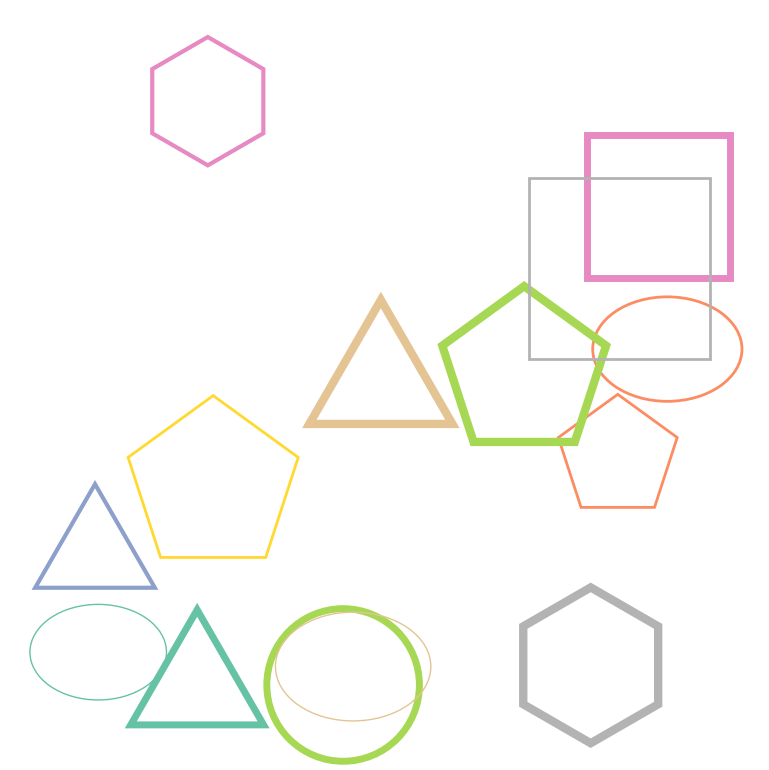[{"shape": "oval", "thickness": 0.5, "radius": 0.44, "center": [0.128, 0.153]}, {"shape": "triangle", "thickness": 2.5, "radius": 0.5, "center": [0.256, 0.108]}, {"shape": "oval", "thickness": 1, "radius": 0.48, "center": [0.867, 0.547]}, {"shape": "pentagon", "thickness": 1, "radius": 0.41, "center": [0.802, 0.407]}, {"shape": "triangle", "thickness": 1.5, "radius": 0.45, "center": [0.123, 0.282]}, {"shape": "square", "thickness": 2.5, "radius": 0.46, "center": [0.855, 0.732]}, {"shape": "hexagon", "thickness": 1.5, "radius": 0.42, "center": [0.27, 0.869]}, {"shape": "circle", "thickness": 2.5, "radius": 0.5, "center": [0.446, 0.11]}, {"shape": "pentagon", "thickness": 3, "radius": 0.56, "center": [0.681, 0.517]}, {"shape": "pentagon", "thickness": 1, "radius": 0.58, "center": [0.277, 0.37]}, {"shape": "triangle", "thickness": 3, "radius": 0.54, "center": [0.495, 0.503]}, {"shape": "oval", "thickness": 0.5, "radius": 0.5, "center": [0.459, 0.134]}, {"shape": "square", "thickness": 1, "radius": 0.59, "center": [0.805, 0.651]}, {"shape": "hexagon", "thickness": 3, "radius": 0.51, "center": [0.767, 0.136]}]